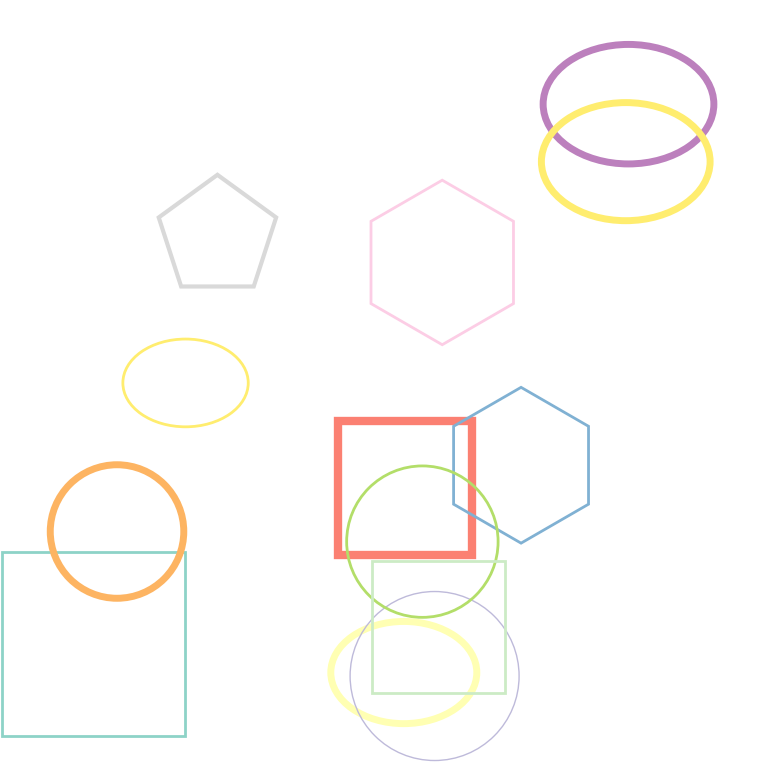[{"shape": "square", "thickness": 1, "radius": 0.6, "center": [0.121, 0.164]}, {"shape": "oval", "thickness": 2.5, "radius": 0.47, "center": [0.524, 0.127]}, {"shape": "circle", "thickness": 0.5, "radius": 0.55, "center": [0.564, 0.122]}, {"shape": "square", "thickness": 3, "radius": 0.44, "center": [0.526, 0.366]}, {"shape": "hexagon", "thickness": 1, "radius": 0.51, "center": [0.677, 0.396]}, {"shape": "circle", "thickness": 2.5, "radius": 0.43, "center": [0.152, 0.31]}, {"shape": "circle", "thickness": 1, "radius": 0.49, "center": [0.549, 0.297]}, {"shape": "hexagon", "thickness": 1, "radius": 0.53, "center": [0.574, 0.659]}, {"shape": "pentagon", "thickness": 1.5, "radius": 0.4, "center": [0.282, 0.693]}, {"shape": "oval", "thickness": 2.5, "radius": 0.55, "center": [0.816, 0.865]}, {"shape": "square", "thickness": 1, "radius": 0.43, "center": [0.569, 0.186]}, {"shape": "oval", "thickness": 2.5, "radius": 0.55, "center": [0.813, 0.79]}, {"shape": "oval", "thickness": 1, "radius": 0.41, "center": [0.241, 0.503]}]